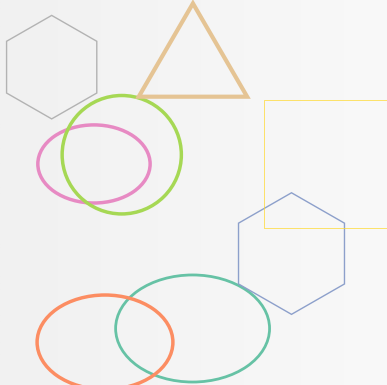[{"shape": "oval", "thickness": 2, "radius": 0.99, "center": [0.497, 0.147]}, {"shape": "oval", "thickness": 2.5, "radius": 0.88, "center": [0.271, 0.111]}, {"shape": "hexagon", "thickness": 1, "radius": 0.79, "center": [0.752, 0.341]}, {"shape": "oval", "thickness": 2.5, "radius": 0.72, "center": [0.243, 0.574]}, {"shape": "circle", "thickness": 2.5, "radius": 0.77, "center": [0.314, 0.598]}, {"shape": "square", "thickness": 0.5, "radius": 0.83, "center": [0.848, 0.574]}, {"shape": "triangle", "thickness": 3, "radius": 0.81, "center": [0.498, 0.83]}, {"shape": "hexagon", "thickness": 1, "radius": 0.67, "center": [0.133, 0.826]}]